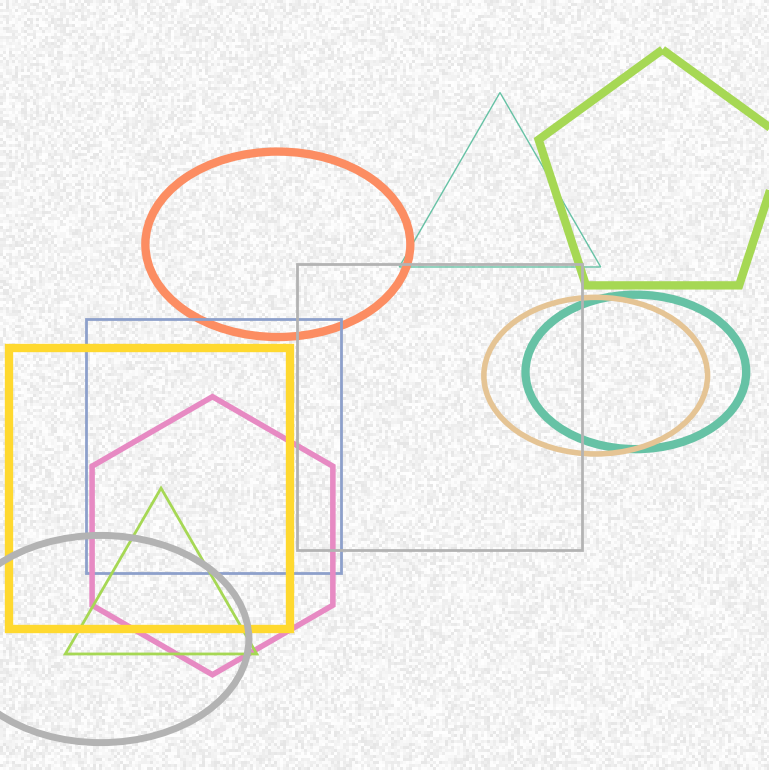[{"shape": "oval", "thickness": 3, "radius": 0.72, "center": [0.826, 0.517]}, {"shape": "triangle", "thickness": 0.5, "radius": 0.76, "center": [0.649, 0.729]}, {"shape": "oval", "thickness": 3, "radius": 0.86, "center": [0.361, 0.683]}, {"shape": "square", "thickness": 1, "radius": 0.83, "center": [0.277, 0.421]}, {"shape": "hexagon", "thickness": 2, "radius": 0.9, "center": [0.276, 0.304]}, {"shape": "pentagon", "thickness": 3, "radius": 0.85, "center": [0.86, 0.766]}, {"shape": "triangle", "thickness": 1, "radius": 0.72, "center": [0.209, 0.222]}, {"shape": "square", "thickness": 3, "radius": 0.91, "center": [0.194, 0.365]}, {"shape": "oval", "thickness": 2, "radius": 0.73, "center": [0.774, 0.512]}, {"shape": "oval", "thickness": 2.5, "radius": 0.96, "center": [0.131, 0.17]}, {"shape": "square", "thickness": 1, "radius": 0.93, "center": [0.571, 0.471]}]